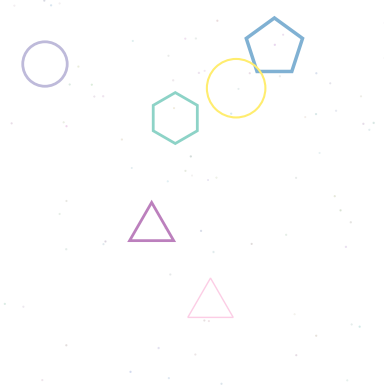[{"shape": "hexagon", "thickness": 2, "radius": 0.33, "center": [0.455, 0.693]}, {"shape": "circle", "thickness": 2, "radius": 0.29, "center": [0.117, 0.834]}, {"shape": "pentagon", "thickness": 2.5, "radius": 0.38, "center": [0.713, 0.877]}, {"shape": "triangle", "thickness": 1, "radius": 0.34, "center": [0.547, 0.21]}, {"shape": "triangle", "thickness": 2, "radius": 0.33, "center": [0.394, 0.408]}, {"shape": "circle", "thickness": 1.5, "radius": 0.38, "center": [0.613, 0.771]}]